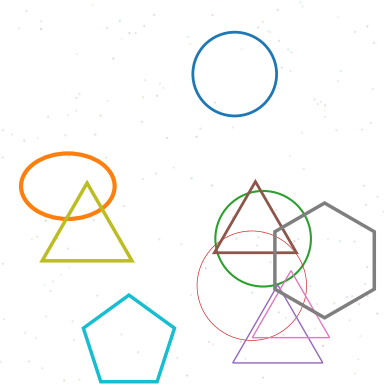[{"shape": "circle", "thickness": 2, "radius": 0.54, "center": [0.61, 0.808]}, {"shape": "oval", "thickness": 3, "radius": 0.61, "center": [0.176, 0.516]}, {"shape": "circle", "thickness": 1.5, "radius": 0.62, "center": [0.683, 0.38]}, {"shape": "circle", "thickness": 0.5, "radius": 0.71, "center": [0.654, 0.258]}, {"shape": "triangle", "thickness": 1, "radius": 0.68, "center": [0.722, 0.125]}, {"shape": "triangle", "thickness": 2, "radius": 0.62, "center": [0.663, 0.405]}, {"shape": "triangle", "thickness": 1, "radius": 0.58, "center": [0.756, 0.181]}, {"shape": "hexagon", "thickness": 2.5, "radius": 0.75, "center": [0.843, 0.324]}, {"shape": "triangle", "thickness": 2.5, "radius": 0.67, "center": [0.226, 0.39]}, {"shape": "pentagon", "thickness": 2.5, "radius": 0.62, "center": [0.335, 0.109]}]